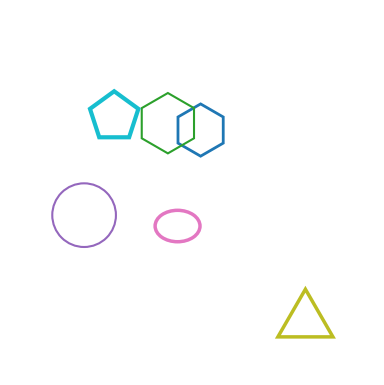[{"shape": "hexagon", "thickness": 2, "radius": 0.34, "center": [0.521, 0.662]}, {"shape": "hexagon", "thickness": 1.5, "radius": 0.39, "center": [0.436, 0.68]}, {"shape": "circle", "thickness": 1.5, "radius": 0.41, "center": [0.218, 0.441]}, {"shape": "oval", "thickness": 2.5, "radius": 0.29, "center": [0.461, 0.413]}, {"shape": "triangle", "thickness": 2.5, "radius": 0.41, "center": [0.793, 0.166]}, {"shape": "pentagon", "thickness": 3, "radius": 0.33, "center": [0.297, 0.697]}]